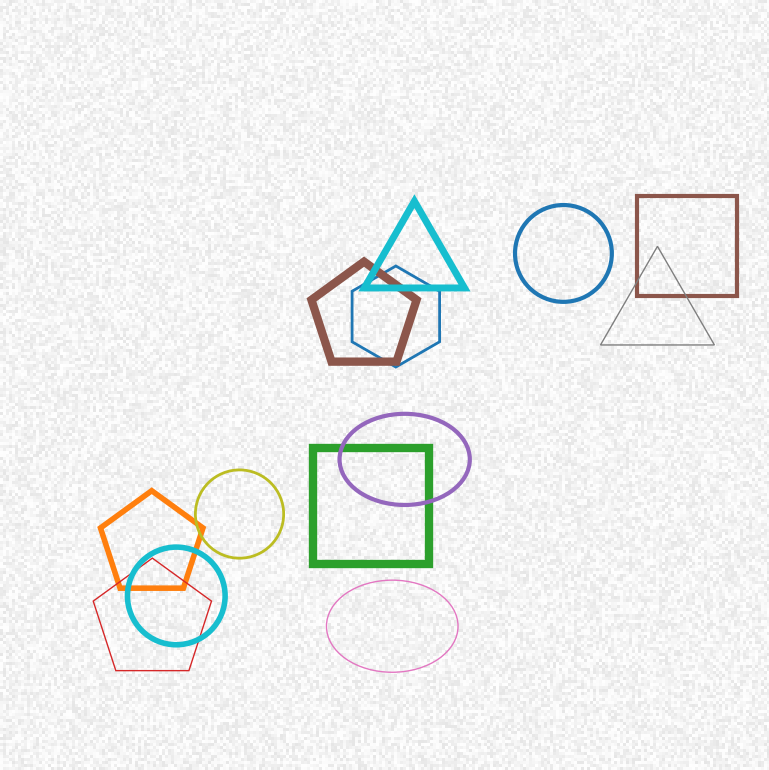[{"shape": "hexagon", "thickness": 1, "radius": 0.33, "center": [0.514, 0.589]}, {"shape": "circle", "thickness": 1.5, "radius": 0.31, "center": [0.732, 0.671]}, {"shape": "pentagon", "thickness": 2, "radius": 0.35, "center": [0.197, 0.293]}, {"shape": "square", "thickness": 3, "radius": 0.38, "center": [0.481, 0.343]}, {"shape": "pentagon", "thickness": 0.5, "radius": 0.4, "center": [0.198, 0.194]}, {"shape": "oval", "thickness": 1.5, "radius": 0.42, "center": [0.526, 0.403]}, {"shape": "pentagon", "thickness": 3, "radius": 0.36, "center": [0.473, 0.588]}, {"shape": "square", "thickness": 1.5, "radius": 0.33, "center": [0.893, 0.68]}, {"shape": "oval", "thickness": 0.5, "radius": 0.43, "center": [0.509, 0.187]}, {"shape": "triangle", "thickness": 0.5, "radius": 0.43, "center": [0.854, 0.595]}, {"shape": "circle", "thickness": 1, "radius": 0.29, "center": [0.311, 0.332]}, {"shape": "circle", "thickness": 2, "radius": 0.32, "center": [0.229, 0.226]}, {"shape": "triangle", "thickness": 2.5, "radius": 0.38, "center": [0.538, 0.664]}]